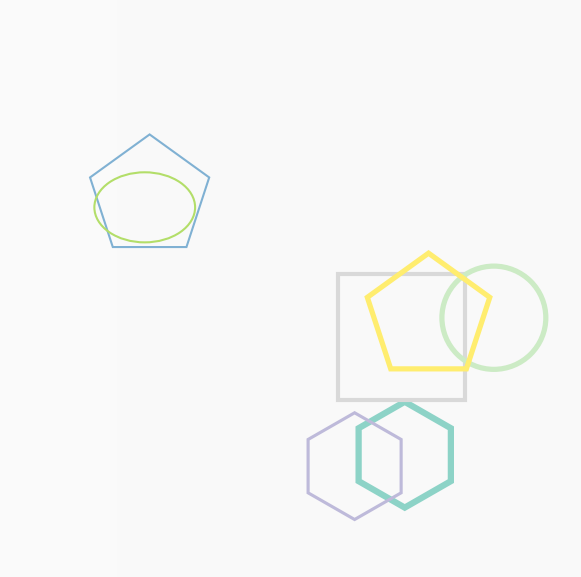[{"shape": "hexagon", "thickness": 3, "radius": 0.46, "center": [0.696, 0.212]}, {"shape": "hexagon", "thickness": 1.5, "radius": 0.46, "center": [0.61, 0.192]}, {"shape": "pentagon", "thickness": 1, "radius": 0.54, "center": [0.257, 0.659]}, {"shape": "oval", "thickness": 1, "radius": 0.43, "center": [0.249, 0.64]}, {"shape": "square", "thickness": 2, "radius": 0.55, "center": [0.691, 0.415]}, {"shape": "circle", "thickness": 2.5, "radius": 0.45, "center": [0.85, 0.449]}, {"shape": "pentagon", "thickness": 2.5, "radius": 0.55, "center": [0.737, 0.45]}]